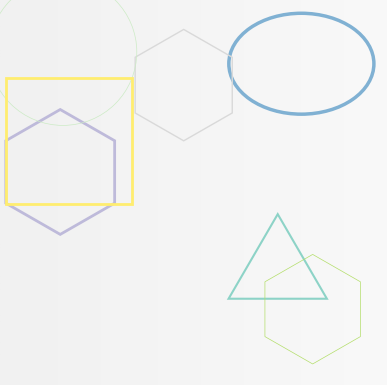[{"shape": "triangle", "thickness": 1.5, "radius": 0.73, "center": [0.717, 0.297]}, {"shape": "hexagon", "thickness": 2, "radius": 0.81, "center": [0.155, 0.553]}, {"shape": "oval", "thickness": 2.5, "radius": 0.94, "center": [0.778, 0.834]}, {"shape": "hexagon", "thickness": 0.5, "radius": 0.71, "center": [0.807, 0.197]}, {"shape": "hexagon", "thickness": 1, "radius": 0.72, "center": [0.474, 0.779]}, {"shape": "circle", "thickness": 0.5, "radius": 0.95, "center": [0.162, 0.865]}, {"shape": "square", "thickness": 2, "radius": 0.81, "center": [0.177, 0.634]}]